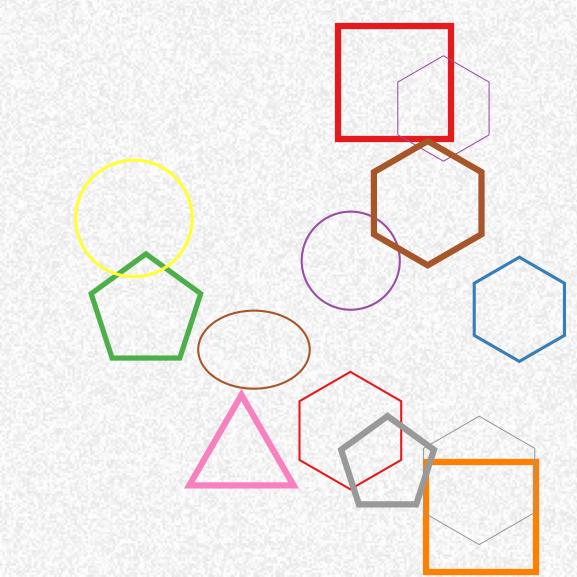[{"shape": "square", "thickness": 3, "radius": 0.49, "center": [0.683, 0.856]}, {"shape": "hexagon", "thickness": 1, "radius": 0.51, "center": [0.607, 0.254]}, {"shape": "hexagon", "thickness": 1.5, "radius": 0.45, "center": [0.899, 0.464]}, {"shape": "pentagon", "thickness": 2.5, "radius": 0.5, "center": [0.253, 0.46]}, {"shape": "hexagon", "thickness": 0.5, "radius": 0.46, "center": [0.768, 0.811]}, {"shape": "circle", "thickness": 1, "radius": 0.42, "center": [0.607, 0.548]}, {"shape": "square", "thickness": 3, "radius": 0.48, "center": [0.833, 0.104]}, {"shape": "circle", "thickness": 1.5, "radius": 0.5, "center": [0.232, 0.621]}, {"shape": "oval", "thickness": 1, "radius": 0.48, "center": [0.44, 0.394]}, {"shape": "hexagon", "thickness": 3, "radius": 0.54, "center": [0.741, 0.647]}, {"shape": "triangle", "thickness": 3, "radius": 0.52, "center": [0.418, 0.211]}, {"shape": "hexagon", "thickness": 0.5, "radius": 0.56, "center": [0.83, 0.167]}, {"shape": "pentagon", "thickness": 3, "radius": 0.42, "center": [0.671, 0.194]}]